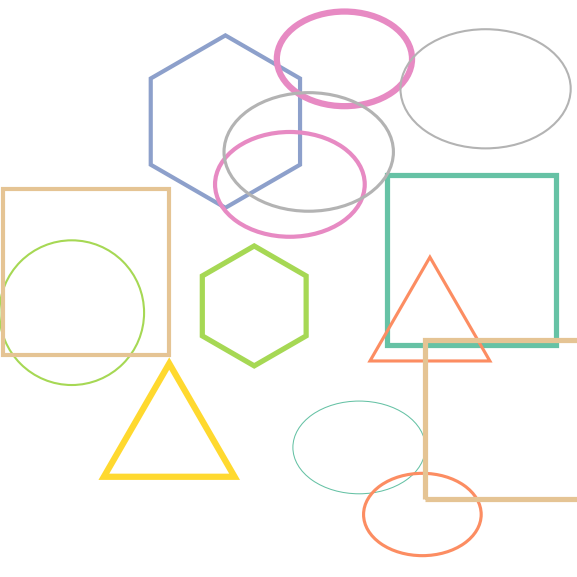[{"shape": "square", "thickness": 2.5, "radius": 0.73, "center": [0.817, 0.549]}, {"shape": "oval", "thickness": 0.5, "radius": 0.57, "center": [0.622, 0.224]}, {"shape": "oval", "thickness": 1.5, "radius": 0.51, "center": [0.731, 0.108]}, {"shape": "triangle", "thickness": 1.5, "radius": 0.6, "center": [0.744, 0.434]}, {"shape": "hexagon", "thickness": 2, "radius": 0.75, "center": [0.39, 0.789]}, {"shape": "oval", "thickness": 2, "radius": 0.65, "center": [0.502, 0.68]}, {"shape": "oval", "thickness": 3, "radius": 0.59, "center": [0.596, 0.897]}, {"shape": "circle", "thickness": 1, "radius": 0.63, "center": [0.124, 0.458]}, {"shape": "hexagon", "thickness": 2.5, "radius": 0.52, "center": [0.44, 0.469]}, {"shape": "triangle", "thickness": 3, "radius": 0.65, "center": [0.293, 0.239]}, {"shape": "square", "thickness": 2, "radius": 0.72, "center": [0.148, 0.529]}, {"shape": "square", "thickness": 2.5, "radius": 0.69, "center": [0.874, 0.273]}, {"shape": "oval", "thickness": 1, "radius": 0.74, "center": [0.841, 0.845]}, {"shape": "oval", "thickness": 1.5, "radius": 0.73, "center": [0.535, 0.736]}]